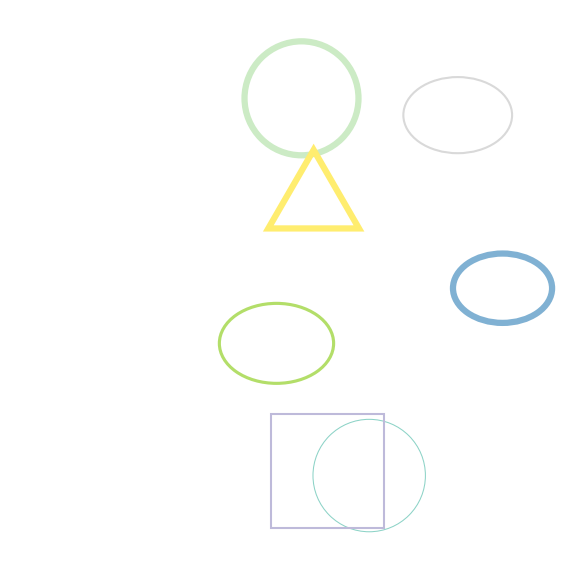[{"shape": "circle", "thickness": 0.5, "radius": 0.49, "center": [0.639, 0.176]}, {"shape": "square", "thickness": 1, "radius": 0.49, "center": [0.567, 0.184]}, {"shape": "oval", "thickness": 3, "radius": 0.43, "center": [0.87, 0.5]}, {"shape": "oval", "thickness": 1.5, "radius": 0.49, "center": [0.479, 0.405]}, {"shape": "oval", "thickness": 1, "radius": 0.47, "center": [0.793, 0.8]}, {"shape": "circle", "thickness": 3, "radius": 0.49, "center": [0.522, 0.829]}, {"shape": "triangle", "thickness": 3, "radius": 0.45, "center": [0.543, 0.649]}]